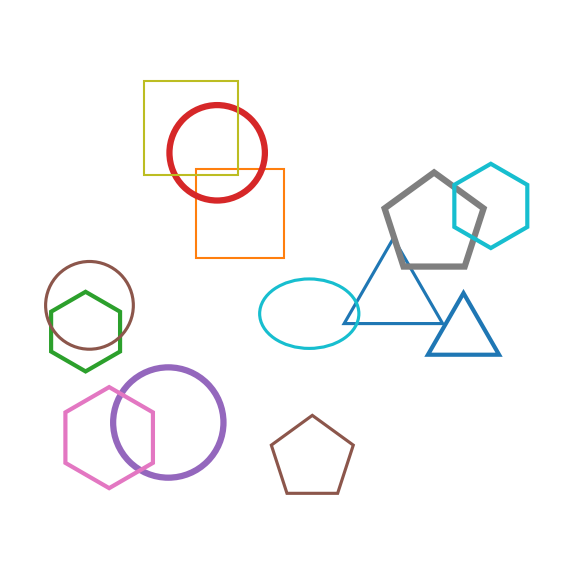[{"shape": "triangle", "thickness": 2, "radius": 0.36, "center": [0.803, 0.42]}, {"shape": "triangle", "thickness": 1.5, "radius": 0.49, "center": [0.681, 0.488]}, {"shape": "square", "thickness": 1, "radius": 0.38, "center": [0.416, 0.629]}, {"shape": "hexagon", "thickness": 2, "radius": 0.34, "center": [0.148, 0.425]}, {"shape": "circle", "thickness": 3, "radius": 0.41, "center": [0.376, 0.735]}, {"shape": "circle", "thickness": 3, "radius": 0.48, "center": [0.291, 0.268]}, {"shape": "pentagon", "thickness": 1.5, "radius": 0.37, "center": [0.541, 0.205]}, {"shape": "circle", "thickness": 1.5, "radius": 0.38, "center": [0.155, 0.47]}, {"shape": "hexagon", "thickness": 2, "radius": 0.44, "center": [0.189, 0.241]}, {"shape": "pentagon", "thickness": 3, "radius": 0.45, "center": [0.752, 0.61]}, {"shape": "square", "thickness": 1, "radius": 0.41, "center": [0.331, 0.778]}, {"shape": "hexagon", "thickness": 2, "radius": 0.36, "center": [0.85, 0.643]}, {"shape": "oval", "thickness": 1.5, "radius": 0.43, "center": [0.536, 0.456]}]